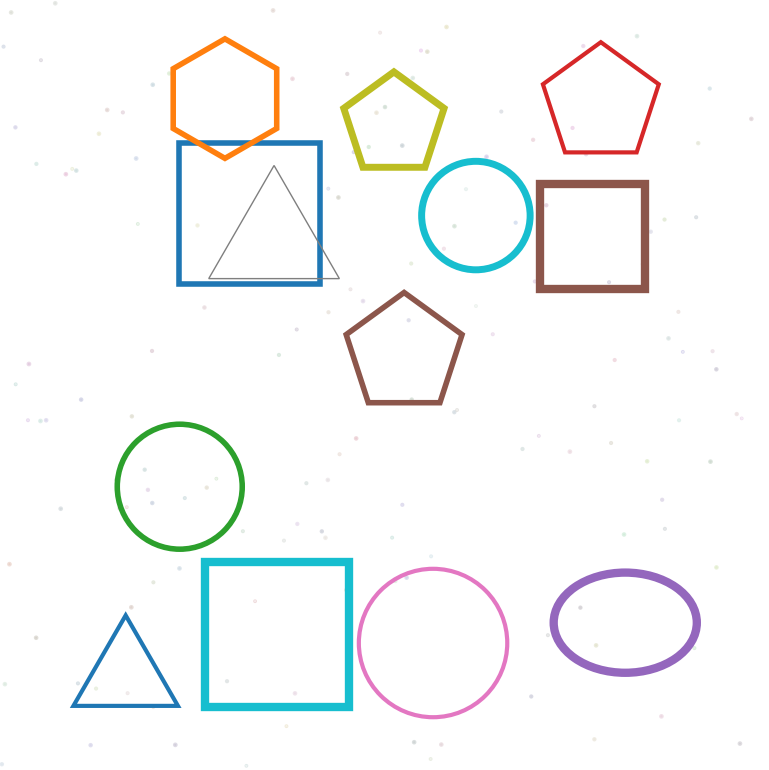[{"shape": "triangle", "thickness": 1.5, "radius": 0.39, "center": [0.163, 0.122]}, {"shape": "square", "thickness": 2, "radius": 0.46, "center": [0.324, 0.723]}, {"shape": "hexagon", "thickness": 2, "radius": 0.39, "center": [0.292, 0.872]}, {"shape": "circle", "thickness": 2, "radius": 0.41, "center": [0.233, 0.368]}, {"shape": "pentagon", "thickness": 1.5, "radius": 0.4, "center": [0.78, 0.866]}, {"shape": "oval", "thickness": 3, "radius": 0.46, "center": [0.812, 0.191]}, {"shape": "pentagon", "thickness": 2, "radius": 0.4, "center": [0.525, 0.541]}, {"shape": "square", "thickness": 3, "radius": 0.34, "center": [0.77, 0.693]}, {"shape": "circle", "thickness": 1.5, "radius": 0.48, "center": [0.562, 0.165]}, {"shape": "triangle", "thickness": 0.5, "radius": 0.49, "center": [0.356, 0.687]}, {"shape": "pentagon", "thickness": 2.5, "radius": 0.34, "center": [0.512, 0.838]}, {"shape": "circle", "thickness": 2.5, "radius": 0.35, "center": [0.618, 0.72]}, {"shape": "square", "thickness": 3, "radius": 0.47, "center": [0.36, 0.176]}]